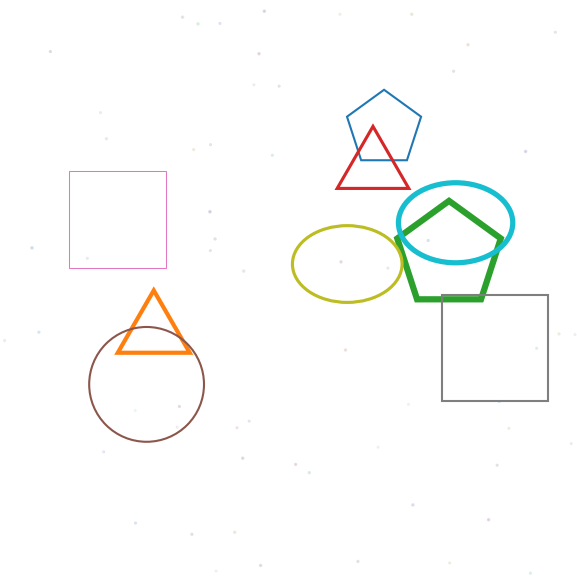[{"shape": "pentagon", "thickness": 1, "radius": 0.34, "center": [0.665, 0.776]}, {"shape": "triangle", "thickness": 2, "radius": 0.36, "center": [0.266, 0.424]}, {"shape": "pentagon", "thickness": 3, "radius": 0.47, "center": [0.778, 0.557]}, {"shape": "triangle", "thickness": 1.5, "radius": 0.36, "center": [0.646, 0.709]}, {"shape": "circle", "thickness": 1, "radius": 0.5, "center": [0.254, 0.334]}, {"shape": "square", "thickness": 0.5, "radius": 0.42, "center": [0.203, 0.619]}, {"shape": "square", "thickness": 1, "radius": 0.46, "center": [0.858, 0.397]}, {"shape": "oval", "thickness": 1.5, "radius": 0.47, "center": [0.601, 0.542]}, {"shape": "oval", "thickness": 2.5, "radius": 0.49, "center": [0.789, 0.613]}]